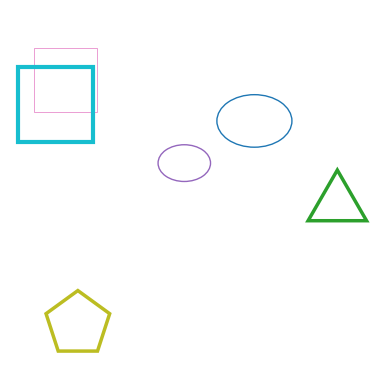[{"shape": "oval", "thickness": 1, "radius": 0.49, "center": [0.661, 0.686]}, {"shape": "triangle", "thickness": 2.5, "radius": 0.44, "center": [0.876, 0.471]}, {"shape": "oval", "thickness": 1, "radius": 0.34, "center": [0.479, 0.576]}, {"shape": "square", "thickness": 0.5, "radius": 0.41, "center": [0.171, 0.793]}, {"shape": "pentagon", "thickness": 2.5, "radius": 0.43, "center": [0.202, 0.158]}, {"shape": "square", "thickness": 3, "radius": 0.49, "center": [0.145, 0.729]}]